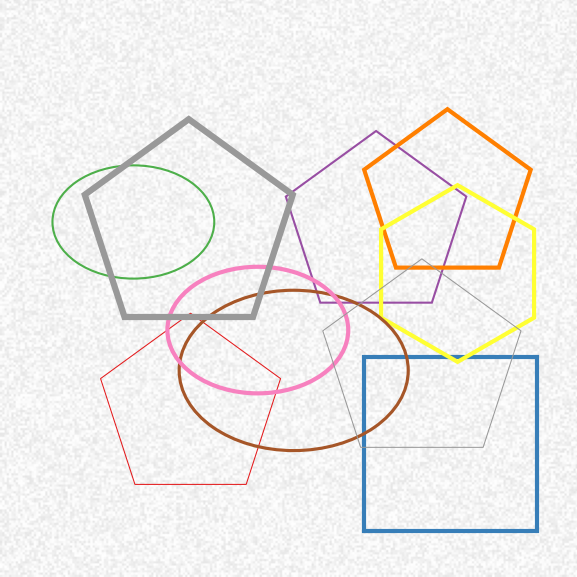[{"shape": "pentagon", "thickness": 0.5, "radius": 0.82, "center": [0.33, 0.293]}, {"shape": "square", "thickness": 2, "radius": 0.75, "center": [0.779, 0.23]}, {"shape": "oval", "thickness": 1, "radius": 0.7, "center": [0.231, 0.615]}, {"shape": "pentagon", "thickness": 1, "radius": 0.82, "center": [0.651, 0.608]}, {"shape": "pentagon", "thickness": 2, "radius": 0.76, "center": [0.775, 0.658]}, {"shape": "hexagon", "thickness": 2, "radius": 0.76, "center": [0.792, 0.526]}, {"shape": "oval", "thickness": 1.5, "radius": 0.99, "center": [0.509, 0.358]}, {"shape": "oval", "thickness": 2, "radius": 0.78, "center": [0.446, 0.428]}, {"shape": "pentagon", "thickness": 3, "radius": 0.95, "center": [0.327, 0.603]}, {"shape": "pentagon", "thickness": 0.5, "radius": 0.9, "center": [0.731, 0.371]}]